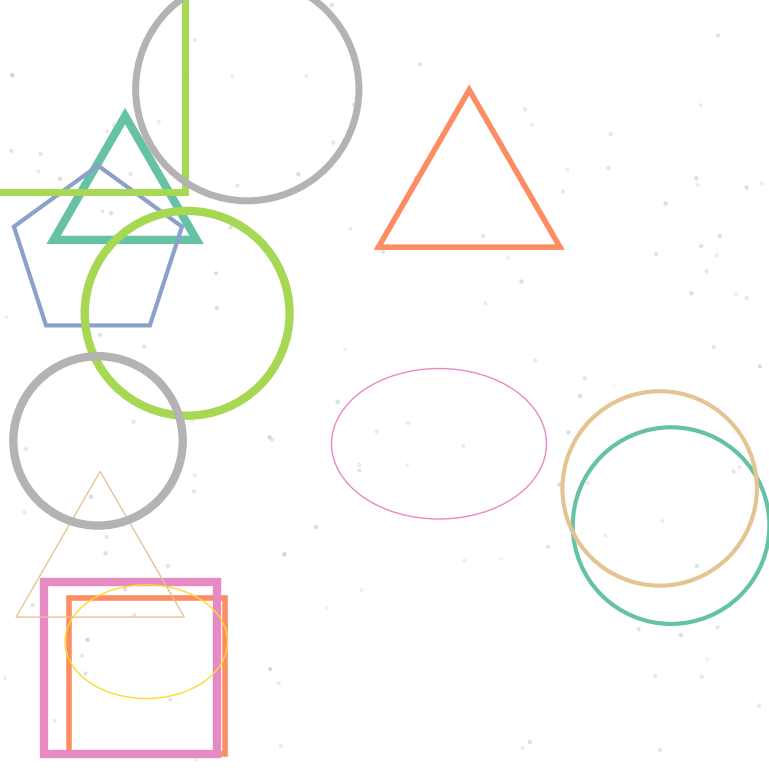[{"shape": "circle", "thickness": 1.5, "radius": 0.64, "center": [0.872, 0.317]}, {"shape": "triangle", "thickness": 3, "radius": 0.54, "center": [0.162, 0.742]}, {"shape": "triangle", "thickness": 2, "radius": 0.68, "center": [0.609, 0.747]}, {"shape": "square", "thickness": 2, "radius": 0.51, "center": [0.191, 0.122]}, {"shape": "pentagon", "thickness": 1.5, "radius": 0.57, "center": [0.127, 0.67]}, {"shape": "square", "thickness": 3, "radius": 0.56, "center": [0.169, 0.132]}, {"shape": "oval", "thickness": 0.5, "radius": 0.7, "center": [0.57, 0.424]}, {"shape": "circle", "thickness": 3, "radius": 0.67, "center": [0.243, 0.593]}, {"shape": "square", "thickness": 2.5, "radius": 0.65, "center": [0.111, 0.88]}, {"shape": "oval", "thickness": 0.5, "radius": 0.53, "center": [0.19, 0.167]}, {"shape": "circle", "thickness": 1.5, "radius": 0.63, "center": [0.857, 0.366]}, {"shape": "triangle", "thickness": 0.5, "radius": 0.63, "center": [0.13, 0.262]}, {"shape": "circle", "thickness": 2.5, "radius": 0.72, "center": [0.321, 0.884]}, {"shape": "circle", "thickness": 3, "radius": 0.55, "center": [0.127, 0.427]}]